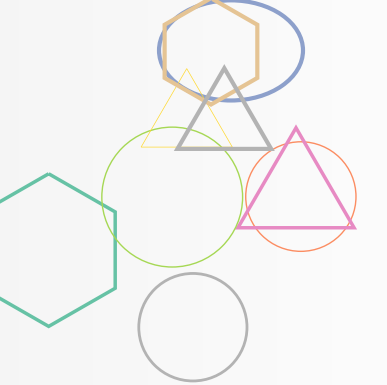[{"shape": "hexagon", "thickness": 2.5, "radius": 0.99, "center": [0.126, 0.35]}, {"shape": "circle", "thickness": 1, "radius": 0.71, "center": [0.776, 0.489]}, {"shape": "oval", "thickness": 3, "radius": 0.93, "center": [0.596, 0.869]}, {"shape": "triangle", "thickness": 2.5, "radius": 0.87, "center": [0.764, 0.495]}, {"shape": "circle", "thickness": 1, "radius": 0.91, "center": [0.444, 0.488]}, {"shape": "triangle", "thickness": 0.5, "radius": 0.68, "center": [0.482, 0.686]}, {"shape": "hexagon", "thickness": 3, "radius": 0.69, "center": [0.544, 0.867]}, {"shape": "triangle", "thickness": 3, "radius": 0.7, "center": [0.579, 0.683]}, {"shape": "circle", "thickness": 2, "radius": 0.7, "center": [0.498, 0.15]}]